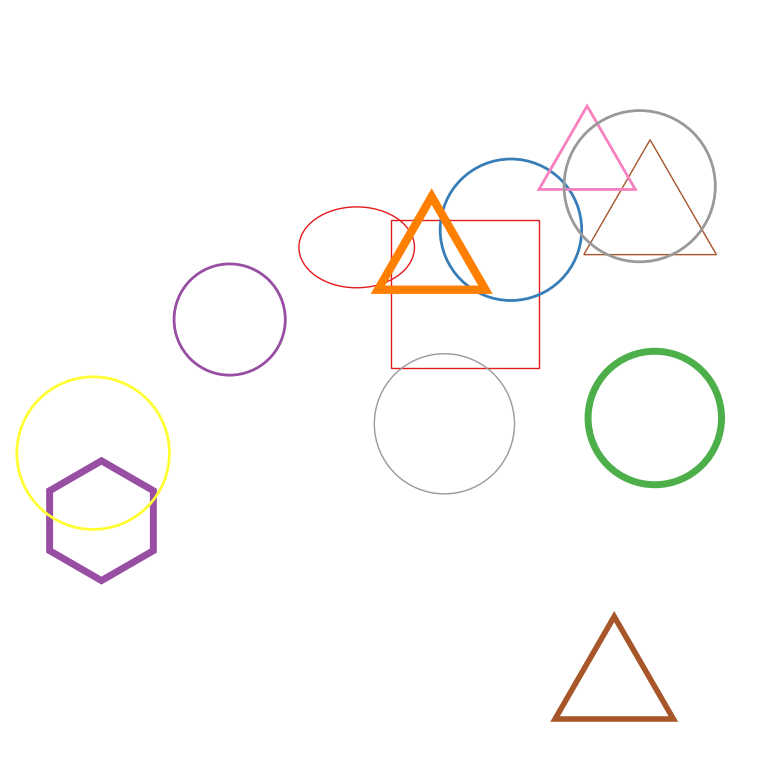[{"shape": "square", "thickness": 0.5, "radius": 0.48, "center": [0.604, 0.618]}, {"shape": "oval", "thickness": 0.5, "radius": 0.38, "center": [0.463, 0.679]}, {"shape": "circle", "thickness": 1, "radius": 0.46, "center": [0.664, 0.702]}, {"shape": "circle", "thickness": 2.5, "radius": 0.43, "center": [0.85, 0.457]}, {"shape": "hexagon", "thickness": 2.5, "radius": 0.39, "center": [0.132, 0.324]}, {"shape": "circle", "thickness": 1, "radius": 0.36, "center": [0.298, 0.585]}, {"shape": "triangle", "thickness": 3, "radius": 0.4, "center": [0.561, 0.664]}, {"shape": "circle", "thickness": 1, "radius": 0.5, "center": [0.121, 0.412]}, {"shape": "triangle", "thickness": 2, "radius": 0.44, "center": [0.798, 0.111]}, {"shape": "triangle", "thickness": 0.5, "radius": 0.5, "center": [0.844, 0.719]}, {"shape": "triangle", "thickness": 1, "radius": 0.36, "center": [0.763, 0.79]}, {"shape": "circle", "thickness": 1, "radius": 0.49, "center": [0.831, 0.758]}, {"shape": "circle", "thickness": 0.5, "radius": 0.46, "center": [0.577, 0.45]}]